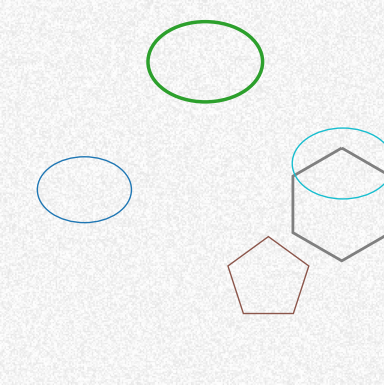[{"shape": "oval", "thickness": 1, "radius": 0.61, "center": [0.219, 0.507]}, {"shape": "oval", "thickness": 2.5, "radius": 0.74, "center": [0.533, 0.84]}, {"shape": "pentagon", "thickness": 1, "radius": 0.55, "center": [0.697, 0.275]}, {"shape": "hexagon", "thickness": 2, "radius": 0.73, "center": [0.888, 0.469]}, {"shape": "oval", "thickness": 1, "radius": 0.66, "center": [0.891, 0.575]}]